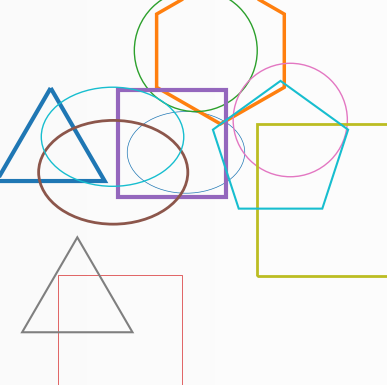[{"shape": "triangle", "thickness": 3, "radius": 0.81, "center": [0.131, 0.61]}, {"shape": "oval", "thickness": 0.5, "radius": 0.76, "center": [0.48, 0.604]}, {"shape": "hexagon", "thickness": 2.5, "radius": 0.95, "center": [0.569, 0.868]}, {"shape": "circle", "thickness": 1, "radius": 0.79, "center": [0.505, 0.869]}, {"shape": "square", "thickness": 0.5, "radius": 0.8, "center": [0.309, 0.125]}, {"shape": "square", "thickness": 3, "radius": 0.7, "center": [0.444, 0.628]}, {"shape": "oval", "thickness": 2, "radius": 0.96, "center": [0.292, 0.553]}, {"shape": "circle", "thickness": 1, "radius": 0.74, "center": [0.749, 0.688]}, {"shape": "triangle", "thickness": 1.5, "radius": 0.82, "center": [0.2, 0.219]}, {"shape": "square", "thickness": 2, "radius": 0.99, "center": [0.861, 0.481]}, {"shape": "oval", "thickness": 1, "radius": 0.92, "center": [0.29, 0.645]}, {"shape": "pentagon", "thickness": 1.5, "radius": 0.92, "center": [0.724, 0.606]}]